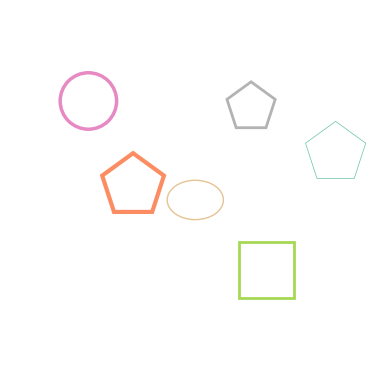[{"shape": "pentagon", "thickness": 0.5, "radius": 0.41, "center": [0.872, 0.603]}, {"shape": "pentagon", "thickness": 3, "radius": 0.42, "center": [0.346, 0.518]}, {"shape": "circle", "thickness": 2.5, "radius": 0.37, "center": [0.23, 0.738]}, {"shape": "square", "thickness": 2, "radius": 0.36, "center": [0.692, 0.298]}, {"shape": "oval", "thickness": 1, "radius": 0.37, "center": [0.507, 0.481]}, {"shape": "pentagon", "thickness": 2, "radius": 0.33, "center": [0.652, 0.722]}]